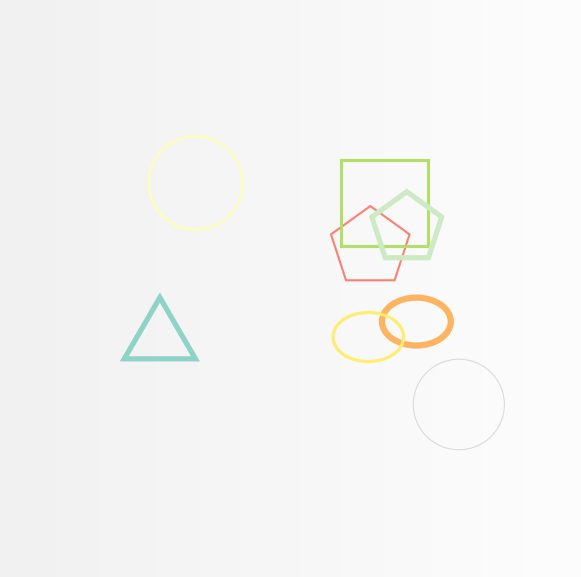[{"shape": "triangle", "thickness": 2.5, "radius": 0.35, "center": [0.275, 0.413]}, {"shape": "circle", "thickness": 1, "radius": 0.4, "center": [0.337, 0.682]}, {"shape": "pentagon", "thickness": 1, "radius": 0.36, "center": [0.637, 0.571]}, {"shape": "oval", "thickness": 3, "radius": 0.3, "center": [0.716, 0.442]}, {"shape": "square", "thickness": 1.5, "radius": 0.37, "center": [0.661, 0.648]}, {"shape": "circle", "thickness": 0.5, "radius": 0.39, "center": [0.789, 0.299]}, {"shape": "pentagon", "thickness": 2.5, "radius": 0.32, "center": [0.7, 0.604]}, {"shape": "oval", "thickness": 1.5, "radius": 0.3, "center": [0.634, 0.416]}]